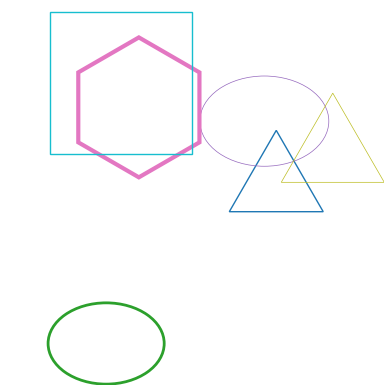[{"shape": "triangle", "thickness": 1, "radius": 0.7, "center": [0.718, 0.521]}, {"shape": "oval", "thickness": 2, "radius": 0.75, "center": [0.276, 0.108]}, {"shape": "oval", "thickness": 0.5, "radius": 0.84, "center": [0.687, 0.685]}, {"shape": "hexagon", "thickness": 3, "radius": 0.91, "center": [0.361, 0.721]}, {"shape": "triangle", "thickness": 0.5, "radius": 0.77, "center": [0.864, 0.604]}, {"shape": "square", "thickness": 1, "radius": 0.93, "center": [0.315, 0.784]}]